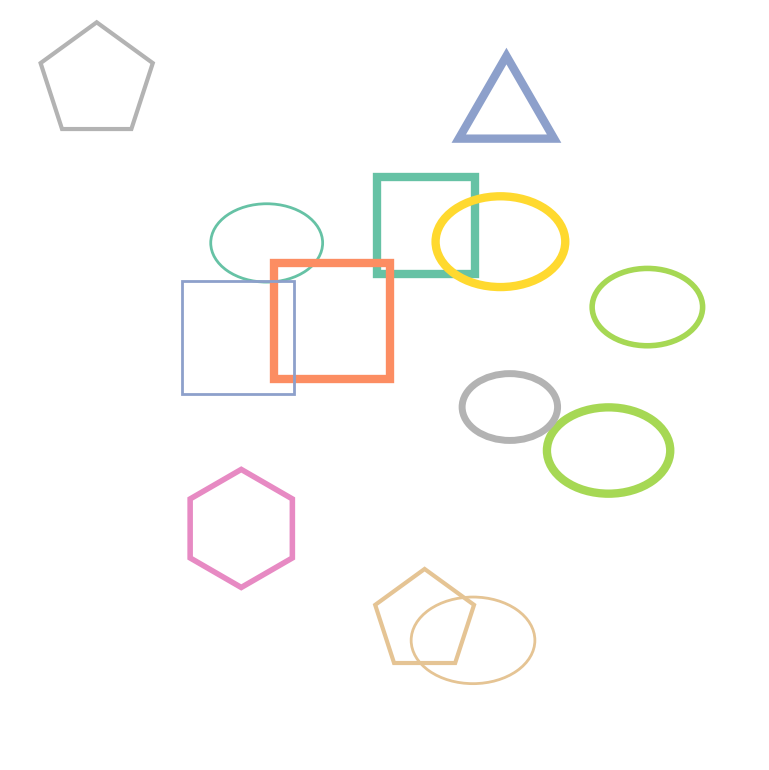[{"shape": "square", "thickness": 3, "radius": 0.32, "center": [0.553, 0.707]}, {"shape": "oval", "thickness": 1, "radius": 0.36, "center": [0.346, 0.685]}, {"shape": "square", "thickness": 3, "radius": 0.38, "center": [0.431, 0.583]}, {"shape": "triangle", "thickness": 3, "radius": 0.36, "center": [0.658, 0.856]}, {"shape": "square", "thickness": 1, "radius": 0.37, "center": [0.309, 0.561]}, {"shape": "hexagon", "thickness": 2, "radius": 0.38, "center": [0.313, 0.314]}, {"shape": "oval", "thickness": 2, "radius": 0.36, "center": [0.841, 0.601]}, {"shape": "oval", "thickness": 3, "radius": 0.4, "center": [0.79, 0.415]}, {"shape": "oval", "thickness": 3, "radius": 0.42, "center": [0.65, 0.686]}, {"shape": "oval", "thickness": 1, "radius": 0.4, "center": [0.614, 0.168]}, {"shape": "pentagon", "thickness": 1.5, "radius": 0.34, "center": [0.551, 0.194]}, {"shape": "oval", "thickness": 2.5, "radius": 0.31, "center": [0.662, 0.471]}, {"shape": "pentagon", "thickness": 1.5, "radius": 0.38, "center": [0.126, 0.894]}]